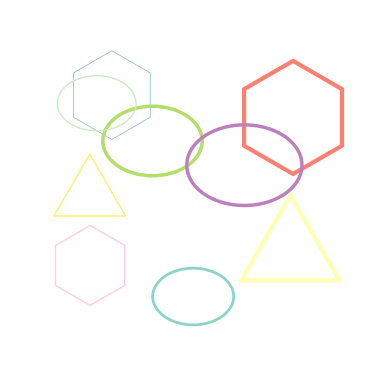[{"shape": "oval", "thickness": 2, "radius": 0.53, "center": [0.502, 0.23]}, {"shape": "triangle", "thickness": 3, "radius": 0.74, "center": [0.754, 0.345]}, {"shape": "hexagon", "thickness": 3, "radius": 0.73, "center": [0.761, 0.695]}, {"shape": "hexagon", "thickness": 0.5, "radius": 0.58, "center": [0.29, 0.753]}, {"shape": "oval", "thickness": 2.5, "radius": 0.65, "center": [0.396, 0.634]}, {"shape": "hexagon", "thickness": 1, "radius": 0.52, "center": [0.234, 0.31]}, {"shape": "oval", "thickness": 2.5, "radius": 0.75, "center": [0.635, 0.571]}, {"shape": "oval", "thickness": 1, "radius": 0.51, "center": [0.251, 0.732]}, {"shape": "triangle", "thickness": 1, "radius": 0.54, "center": [0.233, 0.493]}]